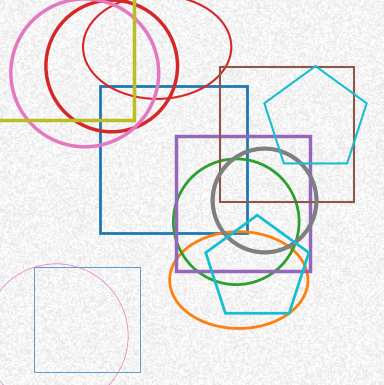[{"shape": "square", "thickness": 0.5, "radius": 0.68, "center": [0.226, 0.171]}, {"shape": "square", "thickness": 2, "radius": 0.95, "center": [0.45, 0.585]}, {"shape": "oval", "thickness": 2, "radius": 0.9, "center": [0.62, 0.273]}, {"shape": "circle", "thickness": 2, "radius": 0.82, "center": [0.614, 0.424]}, {"shape": "oval", "thickness": 1.5, "radius": 0.96, "center": [0.408, 0.878]}, {"shape": "circle", "thickness": 2.5, "radius": 0.85, "center": [0.29, 0.829]}, {"shape": "square", "thickness": 2.5, "radius": 0.88, "center": [0.631, 0.472]}, {"shape": "square", "thickness": 1.5, "radius": 0.88, "center": [0.746, 0.65]}, {"shape": "circle", "thickness": 2.5, "radius": 0.96, "center": [0.22, 0.811]}, {"shape": "circle", "thickness": 0.5, "radius": 0.94, "center": [0.146, 0.128]}, {"shape": "circle", "thickness": 3, "radius": 0.67, "center": [0.687, 0.479]}, {"shape": "square", "thickness": 2.5, "radius": 0.88, "center": [0.172, 0.864]}, {"shape": "pentagon", "thickness": 1.5, "radius": 0.7, "center": [0.82, 0.689]}, {"shape": "pentagon", "thickness": 2, "radius": 0.7, "center": [0.668, 0.3]}]